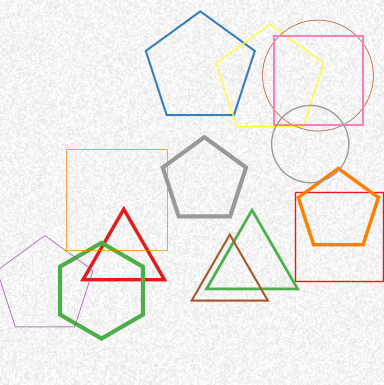[{"shape": "square", "thickness": 1, "radius": 0.57, "center": [0.88, 0.386]}, {"shape": "triangle", "thickness": 2.5, "radius": 0.61, "center": [0.321, 0.335]}, {"shape": "pentagon", "thickness": 1.5, "radius": 0.74, "center": [0.52, 0.822]}, {"shape": "triangle", "thickness": 2, "radius": 0.68, "center": [0.655, 0.318]}, {"shape": "hexagon", "thickness": 3, "radius": 0.62, "center": [0.264, 0.245]}, {"shape": "pentagon", "thickness": 0.5, "radius": 0.66, "center": [0.117, 0.257]}, {"shape": "pentagon", "thickness": 2.5, "radius": 0.55, "center": [0.879, 0.453]}, {"shape": "square", "thickness": 0.5, "radius": 0.66, "center": [0.302, 0.482]}, {"shape": "pentagon", "thickness": 1, "radius": 0.73, "center": [0.701, 0.79]}, {"shape": "circle", "thickness": 0.5, "radius": 0.72, "center": [0.826, 0.804]}, {"shape": "triangle", "thickness": 1.5, "radius": 0.57, "center": [0.597, 0.276]}, {"shape": "square", "thickness": 1.5, "radius": 0.57, "center": [0.827, 0.791]}, {"shape": "pentagon", "thickness": 3, "radius": 0.57, "center": [0.531, 0.53]}, {"shape": "circle", "thickness": 1, "radius": 0.5, "center": [0.806, 0.626]}]